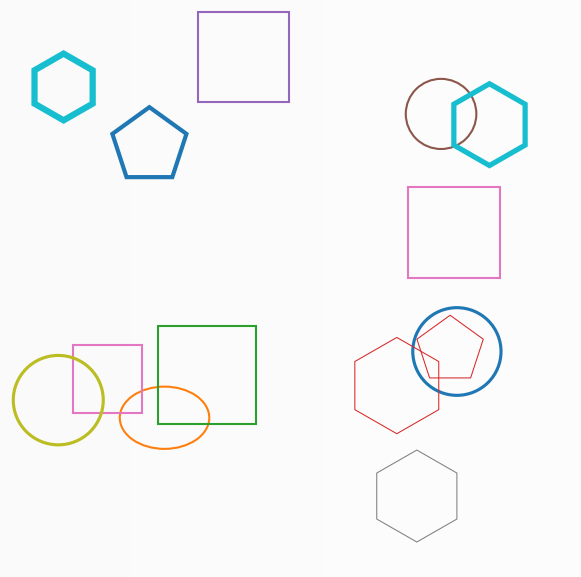[{"shape": "circle", "thickness": 1.5, "radius": 0.38, "center": [0.786, 0.39]}, {"shape": "pentagon", "thickness": 2, "radius": 0.33, "center": [0.257, 0.747]}, {"shape": "oval", "thickness": 1, "radius": 0.38, "center": [0.283, 0.276]}, {"shape": "square", "thickness": 1, "radius": 0.42, "center": [0.356, 0.35]}, {"shape": "pentagon", "thickness": 0.5, "radius": 0.3, "center": [0.774, 0.393]}, {"shape": "hexagon", "thickness": 0.5, "radius": 0.42, "center": [0.683, 0.331]}, {"shape": "square", "thickness": 1, "radius": 0.39, "center": [0.419, 0.9]}, {"shape": "circle", "thickness": 1, "radius": 0.3, "center": [0.759, 0.802]}, {"shape": "square", "thickness": 1, "radius": 0.3, "center": [0.185, 0.343]}, {"shape": "square", "thickness": 1, "radius": 0.39, "center": [0.781, 0.597]}, {"shape": "hexagon", "thickness": 0.5, "radius": 0.4, "center": [0.717, 0.14]}, {"shape": "circle", "thickness": 1.5, "radius": 0.39, "center": [0.1, 0.306]}, {"shape": "hexagon", "thickness": 2.5, "radius": 0.35, "center": [0.842, 0.783]}, {"shape": "hexagon", "thickness": 3, "radius": 0.29, "center": [0.109, 0.849]}]